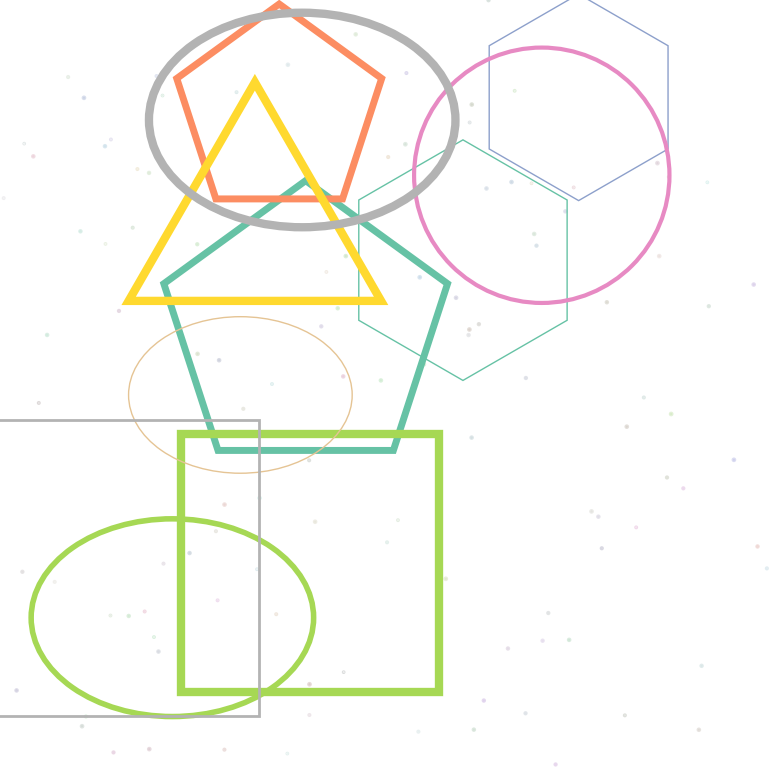[{"shape": "hexagon", "thickness": 0.5, "radius": 0.78, "center": [0.601, 0.662]}, {"shape": "pentagon", "thickness": 2.5, "radius": 0.97, "center": [0.397, 0.572]}, {"shape": "pentagon", "thickness": 2.5, "radius": 0.7, "center": [0.363, 0.855]}, {"shape": "hexagon", "thickness": 0.5, "radius": 0.67, "center": [0.751, 0.874]}, {"shape": "circle", "thickness": 1.5, "radius": 0.83, "center": [0.704, 0.772]}, {"shape": "square", "thickness": 3, "radius": 0.84, "center": [0.403, 0.269]}, {"shape": "oval", "thickness": 2, "radius": 0.92, "center": [0.224, 0.198]}, {"shape": "triangle", "thickness": 3, "radius": 0.95, "center": [0.331, 0.704]}, {"shape": "oval", "thickness": 0.5, "radius": 0.73, "center": [0.312, 0.487]}, {"shape": "oval", "thickness": 3, "radius": 1.0, "center": [0.392, 0.844]}, {"shape": "square", "thickness": 1, "radius": 0.96, "center": [0.145, 0.262]}]